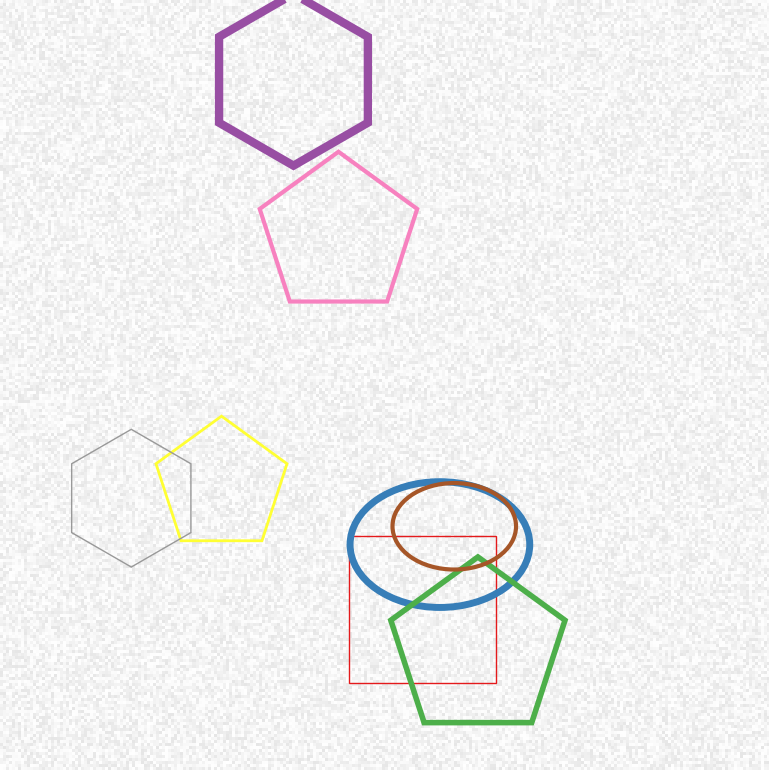[{"shape": "square", "thickness": 0.5, "radius": 0.48, "center": [0.549, 0.208]}, {"shape": "oval", "thickness": 2.5, "radius": 0.58, "center": [0.571, 0.293]}, {"shape": "pentagon", "thickness": 2, "radius": 0.59, "center": [0.621, 0.158]}, {"shape": "hexagon", "thickness": 3, "radius": 0.56, "center": [0.381, 0.896]}, {"shape": "pentagon", "thickness": 1, "radius": 0.45, "center": [0.288, 0.37]}, {"shape": "oval", "thickness": 1.5, "radius": 0.4, "center": [0.59, 0.316]}, {"shape": "pentagon", "thickness": 1.5, "radius": 0.54, "center": [0.44, 0.695]}, {"shape": "hexagon", "thickness": 0.5, "radius": 0.45, "center": [0.17, 0.353]}]